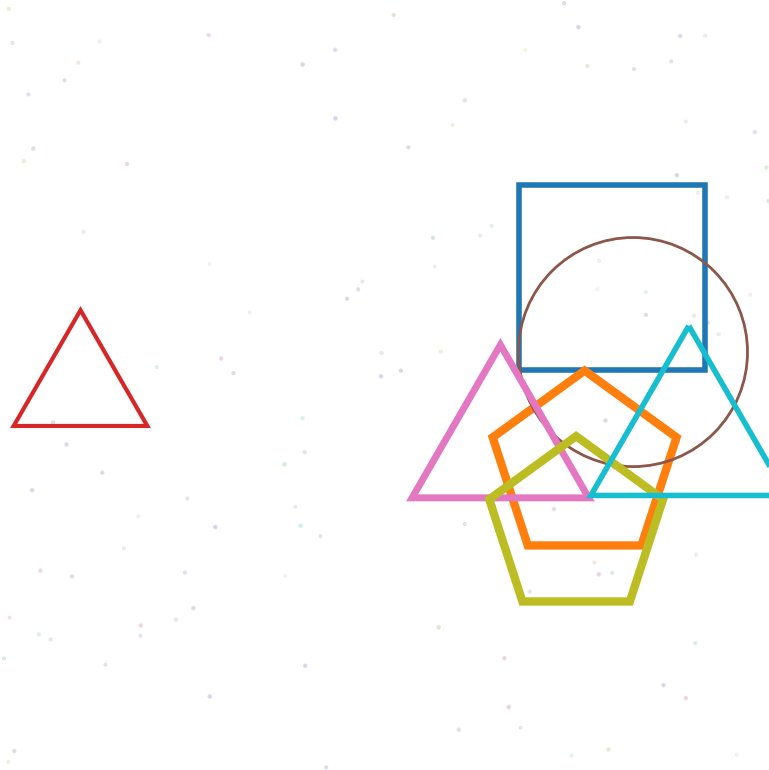[{"shape": "square", "thickness": 2, "radius": 0.6, "center": [0.795, 0.64]}, {"shape": "pentagon", "thickness": 3, "radius": 0.63, "center": [0.759, 0.393]}, {"shape": "triangle", "thickness": 1.5, "radius": 0.5, "center": [0.105, 0.497]}, {"shape": "circle", "thickness": 1, "radius": 0.74, "center": [0.822, 0.543]}, {"shape": "triangle", "thickness": 2.5, "radius": 0.66, "center": [0.65, 0.42]}, {"shape": "pentagon", "thickness": 3, "radius": 0.59, "center": [0.748, 0.315]}, {"shape": "triangle", "thickness": 2, "radius": 0.73, "center": [0.895, 0.43]}]